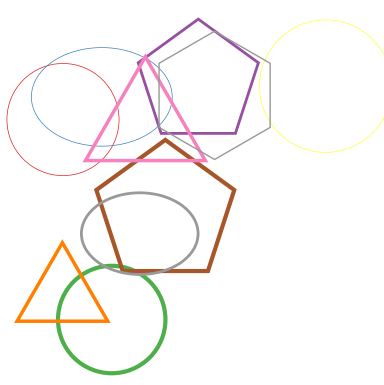[{"shape": "circle", "thickness": 0.5, "radius": 0.73, "center": [0.164, 0.69]}, {"shape": "oval", "thickness": 0.5, "radius": 0.91, "center": [0.264, 0.748]}, {"shape": "circle", "thickness": 3, "radius": 0.7, "center": [0.29, 0.17]}, {"shape": "pentagon", "thickness": 2, "radius": 0.82, "center": [0.515, 0.786]}, {"shape": "triangle", "thickness": 2.5, "radius": 0.68, "center": [0.162, 0.234]}, {"shape": "circle", "thickness": 0.5, "radius": 0.86, "center": [0.846, 0.776]}, {"shape": "pentagon", "thickness": 3, "radius": 0.94, "center": [0.429, 0.448]}, {"shape": "triangle", "thickness": 2.5, "radius": 0.9, "center": [0.378, 0.673]}, {"shape": "oval", "thickness": 2, "radius": 0.76, "center": [0.363, 0.393]}, {"shape": "hexagon", "thickness": 1, "radius": 0.83, "center": [0.557, 0.752]}]